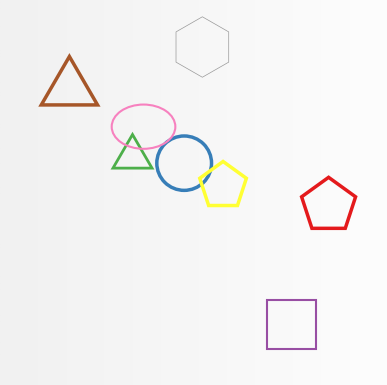[{"shape": "pentagon", "thickness": 2.5, "radius": 0.37, "center": [0.848, 0.466]}, {"shape": "circle", "thickness": 2.5, "radius": 0.35, "center": [0.475, 0.576]}, {"shape": "triangle", "thickness": 2, "radius": 0.29, "center": [0.342, 0.592]}, {"shape": "square", "thickness": 1.5, "radius": 0.32, "center": [0.753, 0.157]}, {"shape": "pentagon", "thickness": 2.5, "radius": 0.32, "center": [0.576, 0.517]}, {"shape": "triangle", "thickness": 2.5, "radius": 0.42, "center": [0.179, 0.769]}, {"shape": "oval", "thickness": 1.5, "radius": 0.41, "center": [0.37, 0.671]}, {"shape": "hexagon", "thickness": 0.5, "radius": 0.39, "center": [0.522, 0.878]}]